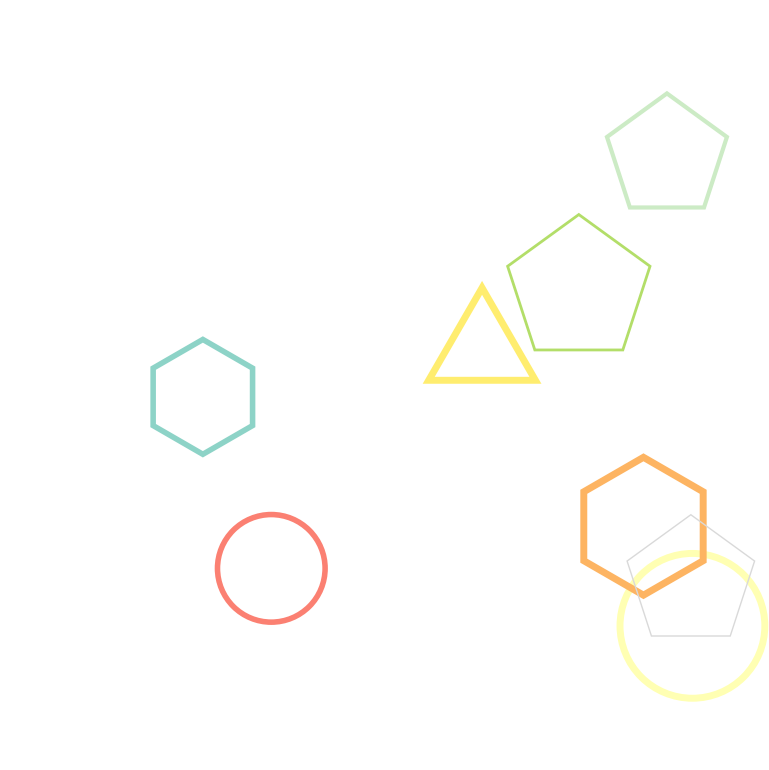[{"shape": "hexagon", "thickness": 2, "radius": 0.37, "center": [0.263, 0.485]}, {"shape": "circle", "thickness": 2.5, "radius": 0.47, "center": [0.899, 0.187]}, {"shape": "circle", "thickness": 2, "radius": 0.35, "center": [0.352, 0.262]}, {"shape": "hexagon", "thickness": 2.5, "radius": 0.45, "center": [0.836, 0.317]}, {"shape": "pentagon", "thickness": 1, "radius": 0.49, "center": [0.752, 0.624]}, {"shape": "pentagon", "thickness": 0.5, "radius": 0.44, "center": [0.897, 0.244]}, {"shape": "pentagon", "thickness": 1.5, "radius": 0.41, "center": [0.866, 0.797]}, {"shape": "triangle", "thickness": 2.5, "radius": 0.4, "center": [0.626, 0.546]}]